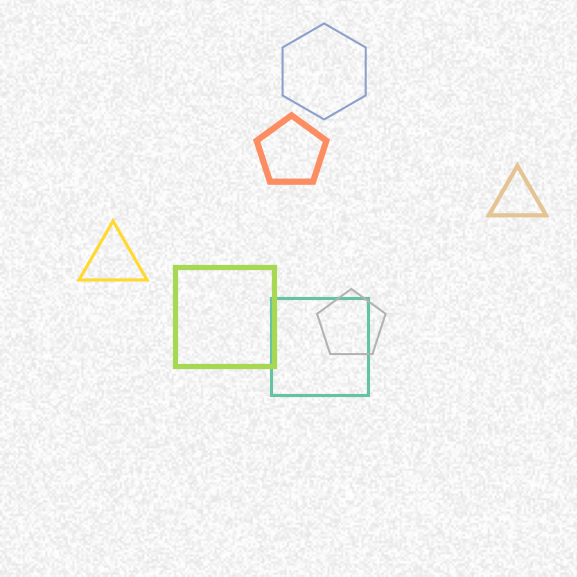[{"shape": "square", "thickness": 1.5, "radius": 0.42, "center": [0.554, 0.399]}, {"shape": "pentagon", "thickness": 3, "radius": 0.32, "center": [0.505, 0.736]}, {"shape": "hexagon", "thickness": 1, "radius": 0.42, "center": [0.561, 0.875]}, {"shape": "square", "thickness": 2.5, "radius": 0.43, "center": [0.389, 0.451]}, {"shape": "triangle", "thickness": 1.5, "radius": 0.34, "center": [0.196, 0.548]}, {"shape": "triangle", "thickness": 2, "radius": 0.29, "center": [0.896, 0.655]}, {"shape": "pentagon", "thickness": 1, "radius": 0.31, "center": [0.608, 0.436]}]